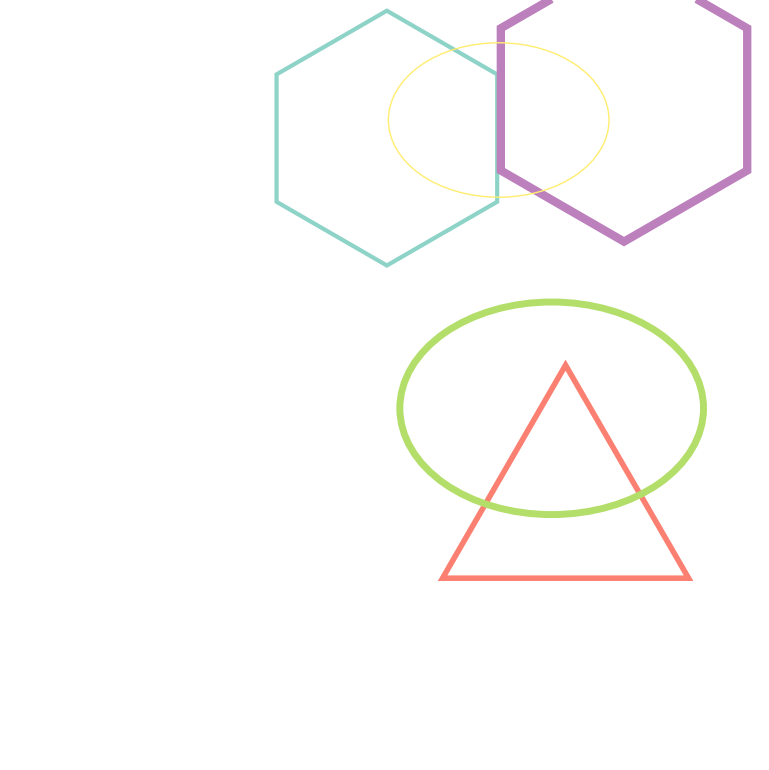[{"shape": "hexagon", "thickness": 1.5, "radius": 0.83, "center": [0.502, 0.821]}, {"shape": "triangle", "thickness": 2, "radius": 0.92, "center": [0.734, 0.341]}, {"shape": "oval", "thickness": 2.5, "radius": 0.99, "center": [0.716, 0.47]}, {"shape": "hexagon", "thickness": 3, "radius": 0.92, "center": [0.81, 0.871]}, {"shape": "oval", "thickness": 0.5, "radius": 0.72, "center": [0.648, 0.844]}]